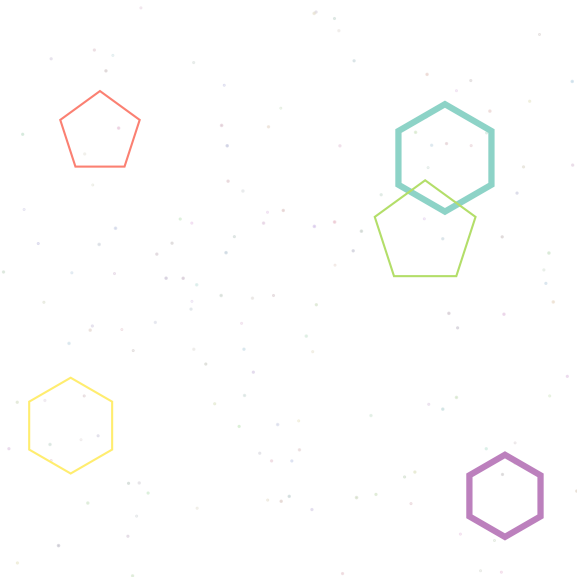[{"shape": "hexagon", "thickness": 3, "radius": 0.46, "center": [0.77, 0.726]}, {"shape": "pentagon", "thickness": 1, "radius": 0.36, "center": [0.173, 0.769]}, {"shape": "pentagon", "thickness": 1, "radius": 0.46, "center": [0.736, 0.595]}, {"shape": "hexagon", "thickness": 3, "radius": 0.36, "center": [0.874, 0.141]}, {"shape": "hexagon", "thickness": 1, "radius": 0.41, "center": [0.122, 0.262]}]